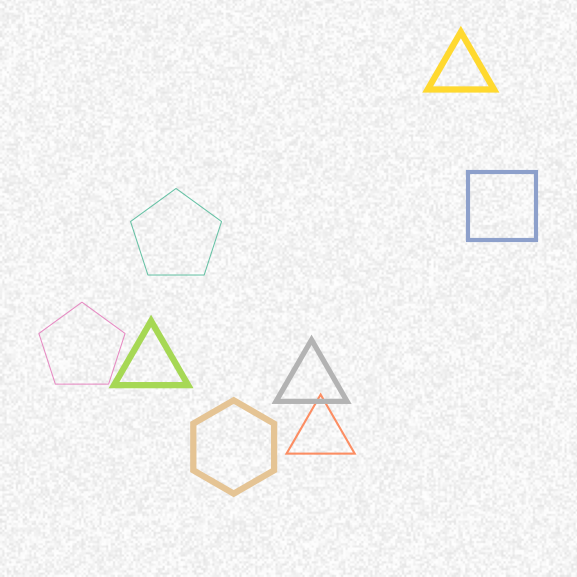[{"shape": "pentagon", "thickness": 0.5, "radius": 0.41, "center": [0.305, 0.59]}, {"shape": "triangle", "thickness": 1, "radius": 0.34, "center": [0.555, 0.248]}, {"shape": "square", "thickness": 2, "radius": 0.29, "center": [0.869, 0.642]}, {"shape": "pentagon", "thickness": 0.5, "radius": 0.39, "center": [0.142, 0.397]}, {"shape": "triangle", "thickness": 3, "radius": 0.37, "center": [0.262, 0.369]}, {"shape": "triangle", "thickness": 3, "radius": 0.33, "center": [0.798, 0.877]}, {"shape": "hexagon", "thickness": 3, "radius": 0.4, "center": [0.405, 0.225]}, {"shape": "triangle", "thickness": 2.5, "radius": 0.36, "center": [0.54, 0.34]}]